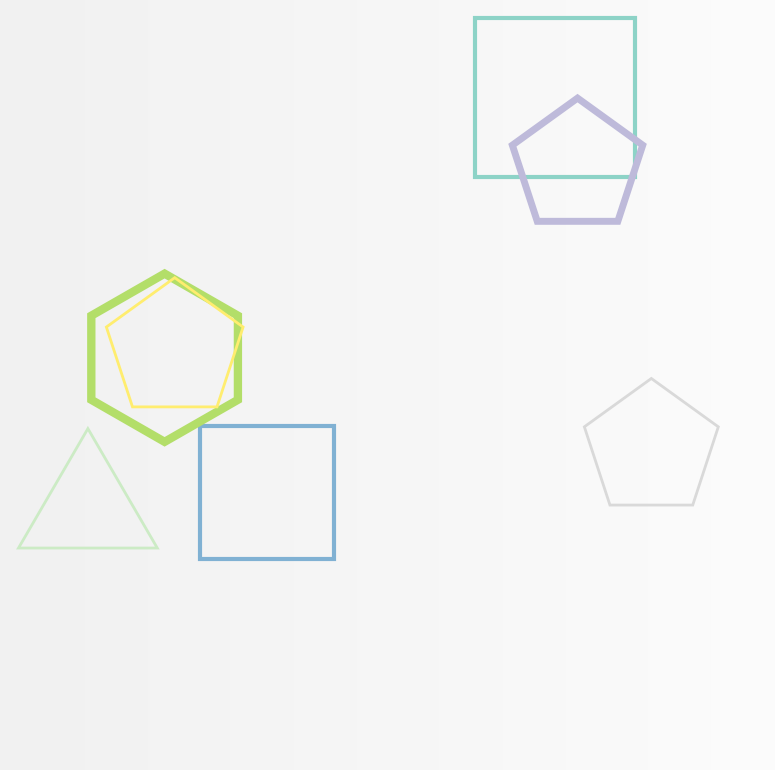[{"shape": "square", "thickness": 1.5, "radius": 0.52, "center": [0.717, 0.874]}, {"shape": "pentagon", "thickness": 2.5, "radius": 0.44, "center": [0.745, 0.784]}, {"shape": "square", "thickness": 1.5, "radius": 0.43, "center": [0.345, 0.361]}, {"shape": "hexagon", "thickness": 3, "radius": 0.55, "center": [0.212, 0.535]}, {"shape": "pentagon", "thickness": 1, "radius": 0.45, "center": [0.84, 0.418]}, {"shape": "triangle", "thickness": 1, "radius": 0.52, "center": [0.113, 0.34]}, {"shape": "pentagon", "thickness": 1, "radius": 0.46, "center": [0.225, 0.547]}]